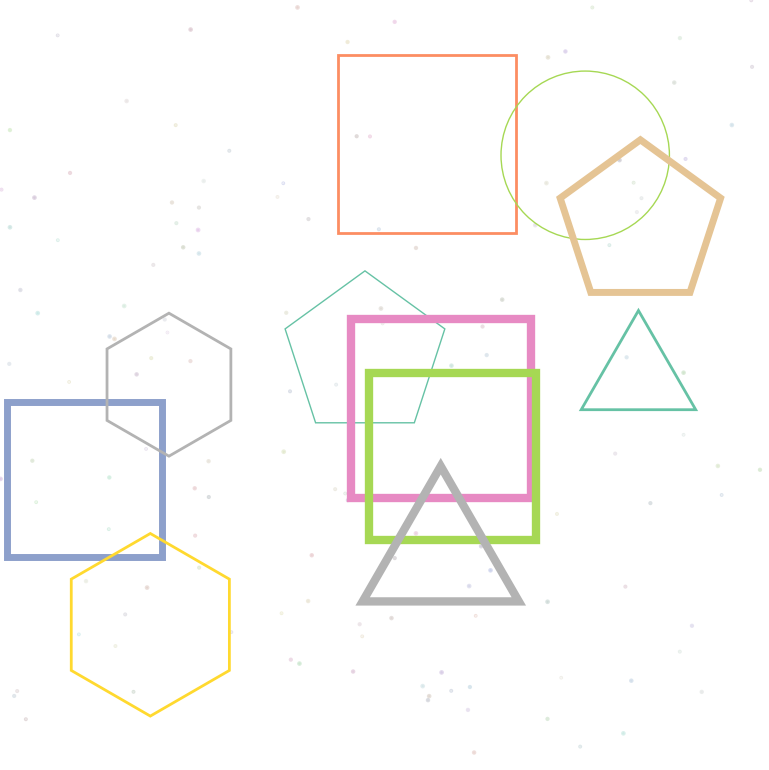[{"shape": "pentagon", "thickness": 0.5, "radius": 0.55, "center": [0.474, 0.539]}, {"shape": "triangle", "thickness": 1, "radius": 0.43, "center": [0.829, 0.511]}, {"shape": "square", "thickness": 1, "radius": 0.58, "center": [0.555, 0.813]}, {"shape": "square", "thickness": 2.5, "radius": 0.5, "center": [0.11, 0.377]}, {"shape": "square", "thickness": 3, "radius": 0.58, "center": [0.572, 0.469]}, {"shape": "square", "thickness": 3, "radius": 0.54, "center": [0.588, 0.407]}, {"shape": "circle", "thickness": 0.5, "radius": 0.55, "center": [0.76, 0.798]}, {"shape": "hexagon", "thickness": 1, "radius": 0.59, "center": [0.195, 0.189]}, {"shape": "pentagon", "thickness": 2.5, "radius": 0.55, "center": [0.832, 0.709]}, {"shape": "hexagon", "thickness": 1, "radius": 0.46, "center": [0.219, 0.5]}, {"shape": "triangle", "thickness": 3, "radius": 0.59, "center": [0.572, 0.277]}]